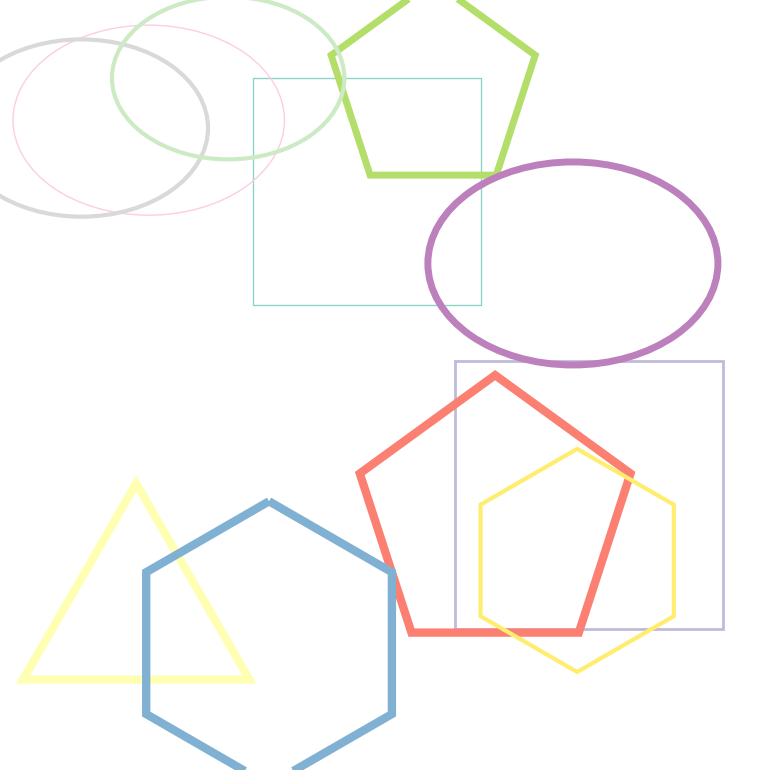[{"shape": "square", "thickness": 0.5, "radius": 0.74, "center": [0.476, 0.751]}, {"shape": "triangle", "thickness": 3, "radius": 0.85, "center": [0.177, 0.202]}, {"shape": "square", "thickness": 1, "radius": 0.87, "center": [0.765, 0.357]}, {"shape": "pentagon", "thickness": 3, "radius": 0.92, "center": [0.643, 0.328]}, {"shape": "hexagon", "thickness": 3, "radius": 0.92, "center": [0.349, 0.165]}, {"shape": "pentagon", "thickness": 2.5, "radius": 0.7, "center": [0.563, 0.885]}, {"shape": "oval", "thickness": 0.5, "radius": 0.88, "center": [0.193, 0.844]}, {"shape": "oval", "thickness": 1.5, "radius": 0.82, "center": [0.106, 0.834]}, {"shape": "oval", "thickness": 2.5, "radius": 0.94, "center": [0.744, 0.658]}, {"shape": "oval", "thickness": 1.5, "radius": 0.75, "center": [0.296, 0.899]}, {"shape": "hexagon", "thickness": 1.5, "radius": 0.72, "center": [0.75, 0.272]}]